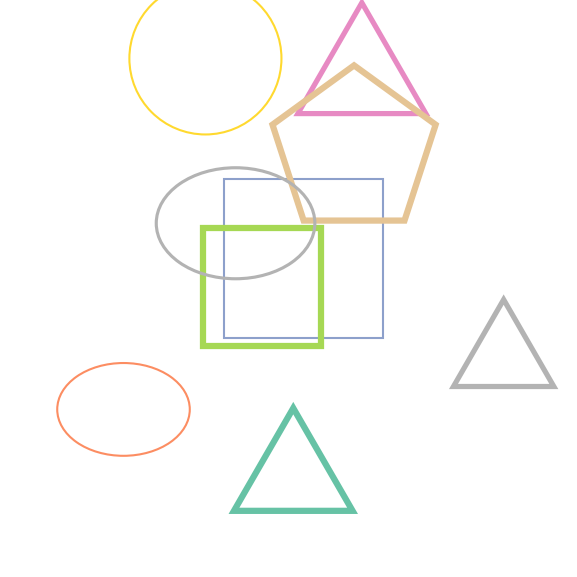[{"shape": "triangle", "thickness": 3, "radius": 0.59, "center": [0.508, 0.174]}, {"shape": "oval", "thickness": 1, "radius": 0.57, "center": [0.214, 0.29]}, {"shape": "square", "thickness": 1, "radius": 0.69, "center": [0.526, 0.551]}, {"shape": "triangle", "thickness": 2.5, "radius": 0.64, "center": [0.627, 0.866]}, {"shape": "square", "thickness": 3, "radius": 0.51, "center": [0.454, 0.503]}, {"shape": "circle", "thickness": 1, "radius": 0.66, "center": [0.356, 0.898]}, {"shape": "pentagon", "thickness": 3, "radius": 0.74, "center": [0.613, 0.737]}, {"shape": "oval", "thickness": 1.5, "radius": 0.69, "center": [0.408, 0.613]}, {"shape": "triangle", "thickness": 2.5, "radius": 0.5, "center": [0.872, 0.38]}]